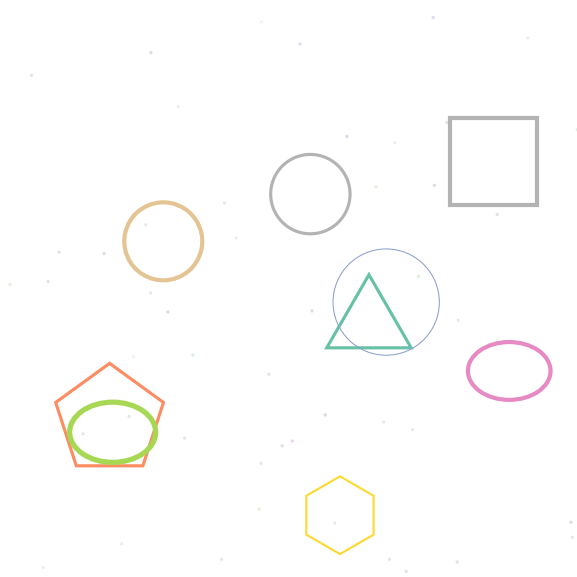[{"shape": "triangle", "thickness": 1.5, "radius": 0.42, "center": [0.639, 0.439]}, {"shape": "pentagon", "thickness": 1.5, "radius": 0.49, "center": [0.19, 0.272]}, {"shape": "circle", "thickness": 0.5, "radius": 0.46, "center": [0.669, 0.476]}, {"shape": "oval", "thickness": 2, "radius": 0.36, "center": [0.882, 0.357]}, {"shape": "oval", "thickness": 2.5, "radius": 0.37, "center": [0.195, 0.251]}, {"shape": "hexagon", "thickness": 1, "radius": 0.34, "center": [0.589, 0.107]}, {"shape": "circle", "thickness": 2, "radius": 0.34, "center": [0.283, 0.581]}, {"shape": "square", "thickness": 2, "radius": 0.37, "center": [0.854, 0.719]}, {"shape": "circle", "thickness": 1.5, "radius": 0.34, "center": [0.537, 0.663]}]